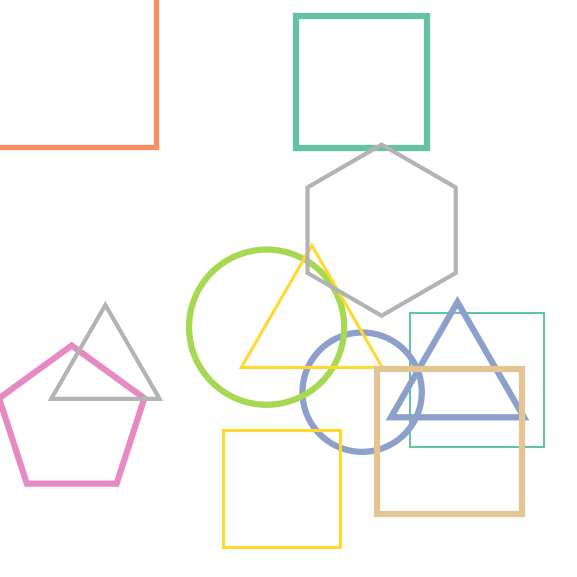[{"shape": "square", "thickness": 3, "radius": 0.57, "center": [0.625, 0.857]}, {"shape": "square", "thickness": 1, "radius": 0.58, "center": [0.826, 0.341]}, {"shape": "square", "thickness": 2.5, "radius": 0.73, "center": [0.125, 0.89]}, {"shape": "triangle", "thickness": 3, "radius": 0.66, "center": [0.792, 0.343]}, {"shape": "circle", "thickness": 3, "radius": 0.52, "center": [0.627, 0.32]}, {"shape": "pentagon", "thickness": 3, "radius": 0.66, "center": [0.124, 0.269]}, {"shape": "circle", "thickness": 3, "radius": 0.67, "center": [0.462, 0.433]}, {"shape": "triangle", "thickness": 1.5, "radius": 0.7, "center": [0.54, 0.433]}, {"shape": "square", "thickness": 1.5, "radius": 0.51, "center": [0.487, 0.153]}, {"shape": "square", "thickness": 3, "radius": 0.63, "center": [0.778, 0.235]}, {"shape": "triangle", "thickness": 2, "radius": 0.54, "center": [0.182, 0.363]}, {"shape": "hexagon", "thickness": 2, "radius": 0.74, "center": [0.661, 0.601]}]